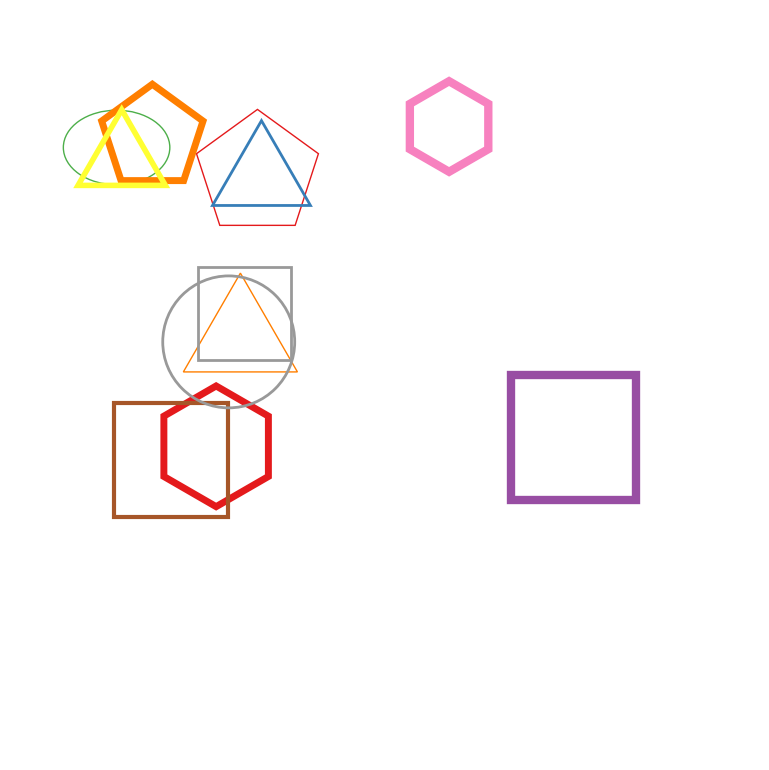[{"shape": "hexagon", "thickness": 2.5, "radius": 0.39, "center": [0.281, 0.42]}, {"shape": "pentagon", "thickness": 0.5, "radius": 0.42, "center": [0.334, 0.775]}, {"shape": "triangle", "thickness": 1, "radius": 0.37, "center": [0.34, 0.77]}, {"shape": "oval", "thickness": 0.5, "radius": 0.35, "center": [0.151, 0.808]}, {"shape": "square", "thickness": 3, "radius": 0.4, "center": [0.744, 0.432]}, {"shape": "pentagon", "thickness": 2.5, "radius": 0.35, "center": [0.198, 0.821]}, {"shape": "triangle", "thickness": 0.5, "radius": 0.43, "center": [0.312, 0.56]}, {"shape": "triangle", "thickness": 2, "radius": 0.33, "center": [0.158, 0.792]}, {"shape": "square", "thickness": 1.5, "radius": 0.37, "center": [0.223, 0.403]}, {"shape": "hexagon", "thickness": 3, "radius": 0.29, "center": [0.583, 0.836]}, {"shape": "square", "thickness": 1, "radius": 0.3, "center": [0.317, 0.593]}, {"shape": "circle", "thickness": 1, "radius": 0.43, "center": [0.297, 0.556]}]